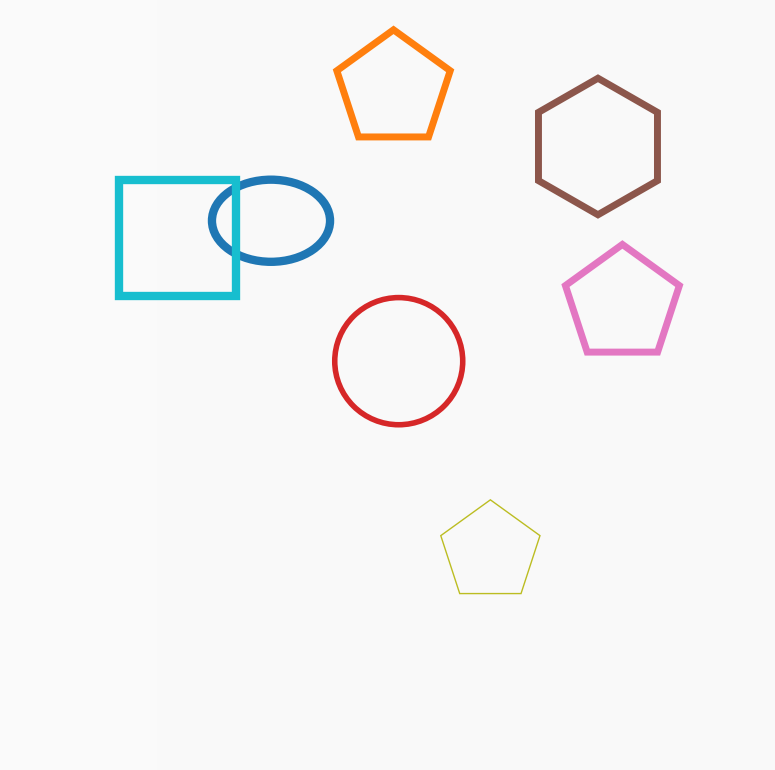[{"shape": "oval", "thickness": 3, "radius": 0.38, "center": [0.35, 0.713]}, {"shape": "pentagon", "thickness": 2.5, "radius": 0.38, "center": [0.508, 0.884]}, {"shape": "circle", "thickness": 2, "radius": 0.41, "center": [0.515, 0.531]}, {"shape": "hexagon", "thickness": 2.5, "radius": 0.44, "center": [0.772, 0.81]}, {"shape": "pentagon", "thickness": 2.5, "radius": 0.39, "center": [0.803, 0.605]}, {"shape": "pentagon", "thickness": 0.5, "radius": 0.34, "center": [0.633, 0.284]}, {"shape": "square", "thickness": 3, "radius": 0.38, "center": [0.229, 0.69]}]